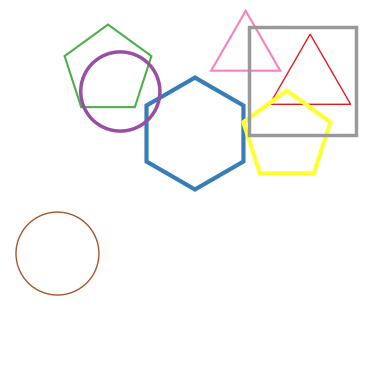[{"shape": "triangle", "thickness": 1, "radius": 0.61, "center": [0.806, 0.79]}, {"shape": "hexagon", "thickness": 3, "radius": 0.73, "center": [0.506, 0.653]}, {"shape": "pentagon", "thickness": 1.5, "radius": 0.59, "center": [0.281, 0.818]}, {"shape": "circle", "thickness": 2.5, "radius": 0.51, "center": [0.313, 0.762]}, {"shape": "pentagon", "thickness": 3, "radius": 0.59, "center": [0.745, 0.646]}, {"shape": "circle", "thickness": 1, "radius": 0.54, "center": [0.149, 0.341]}, {"shape": "triangle", "thickness": 1.5, "radius": 0.52, "center": [0.638, 0.868]}, {"shape": "square", "thickness": 2.5, "radius": 0.7, "center": [0.786, 0.79]}]